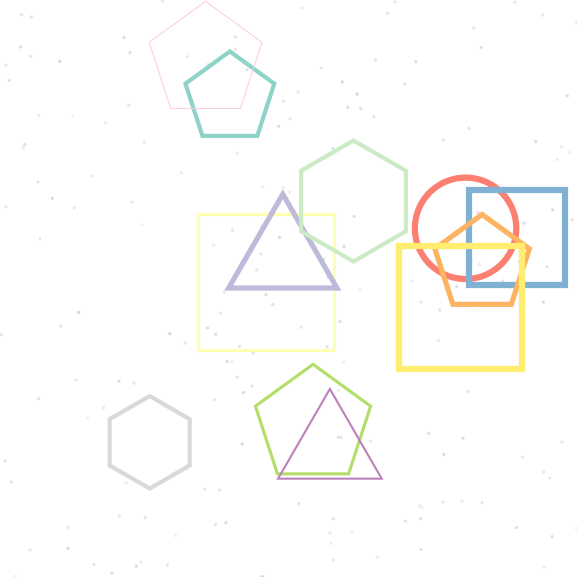[{"shape": "pentagon", "thickness": 2, "radius": 0.4, "center": [0.398, 0.829]}, {"shape": "square", "thickness": 1.5, "radius": 0.59, "center": [0.461, 0.51]}, {"shape": "triangle", "thickness": 2.5, "radius": 0.54, "center": [0.49, 0.555]}, {"shape": "circle", "thickness": 3, "radius": 0.44, "center": [0.806, 0.604]}, {"shape": "square", "thickness": 3, "radius": 0.41, "center": [0.895, 0.588]}, {"shape": "pentagon", "thickness": 2.5, "radius": 0.43, "center": [0.835, 0.542]}, {"shape": "pentagon", "thickness": 1.5, "radius": 0.52, "center": [0.542, 0.263]}, {"shape": "pentagon", "thickness": 0.5, "radius": 0.51, "center": [0.356, 0.894]}, {"shape": "hexagon", "thickness": 2, "radius": 0.4, "center": [0.259, 0.233]}, {"shape": "triangle", "thickness": 1, "radius": 0.52, "center": [0.571, 0.222]}, {"shape": "hexagon", "thickness": 2, "radius": 0.52, "center": [0.612, 0.651]}, {"shape": "square", "thickness": 3, "radius": 0.53, "center": [0.797, 0.467]}]